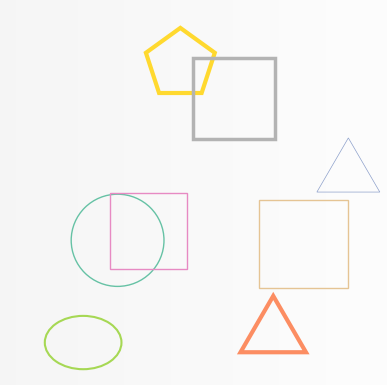[{"shape": "circle", "thickness": 1, "radius": 0.6, "center": [0.303, 0.376]}, {"shape": "triangle", "thickness": 3, "radius": 0.49, "center": [0.705, 0.134]}, {"shape": "triangle", "thickness": 0.5, "radius": 0.47, "center": [0.899, 0.548]}, {"shape": "square", "thickness": 1, "radius": 0.5, "center": [0.383, 0.4]}, {"shape": "oval", "thickness": 1.5, "radius": 0.49, "center": [0.215, 0.11]}, {"shape": "pentagon", "thickness": 3, "radius": 0.47, "center": [0.465, 0.834]}, {"shape": "square", "thickness": 1, "radius": 0.57, "center": [0.784, 0.366]}, {"shape": "square", "thickness": 2.5, "radius": 0.52, "center": [0.604, 0.744]}]